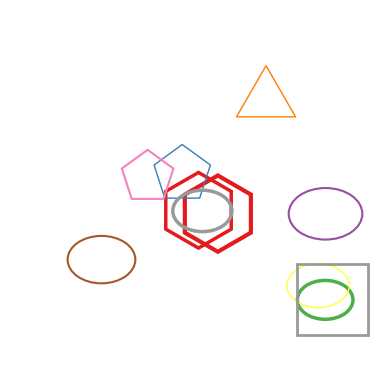[{"shape": "hexagon", "thickness": 2.5, "radius": 0.49, "center": [0.516, 0.454]}, {"shape": "hexagon", "thickness": 3, "radius": 0.5, "center": [0.566, 0.445]}, {"shape": "pentagon", "thickness": 1, "radius": 0.38, "center": [0.473, 0.548]}, {"shape": "oval", "thickness": 2.5, "radius": 0.36, "center": [0.845, 0.221]}, {"shape": "oval", "thickness": 1.5, "radius": 0.48, "center": [0.845, 0.445]}, {"shape": "triangle", "thickness": 1, "radius": 0.44, "center": [0.691, 0.741]}, {"shape": "oval", "thickness": 1, "radius": 0.41, "center": [0.826, 0.258]}, {"shape": "oval", "thickness": 1.5, "radius": 0.44, "center": [0.264, 0.326]}, {"shape": "pentagon", "thickness": 1.5, "radius": 0.35, "center": [0.383, 0.54]}, {"shape": "square", "thickness": 2, "radius": 0.46, "center": [0.863, 0.222]}, {"shape": "oval", "thickness": 2.5, "radius": 0.38, "center": [0.526, 0.452]}]